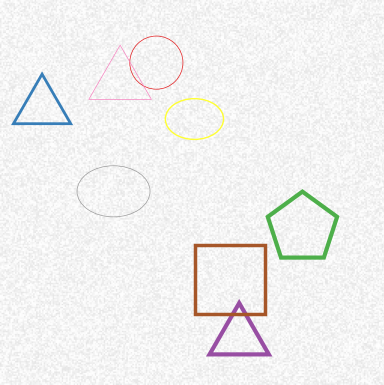[{"shape": "circle", "thickness": 0.5, "radius": 0.35, "center": [0.406, 0.837]}, {"shape": "triangle", "thickness": 2, "radius": 0.43, "center": [0.109, 0.722]}, {"shape": "pentagon", "thickness": 3, "radius": 0.47, "center": [0.786, 0.408]}, {"shape": "triangle", "thickness": 3, "radius": 0.44, "center": [0.621, 0.124]}, {"shape": "oval", "thickness": 1, "radius": 0.38, "center": [0.505, 0.691]}, {"shape": "square", "thickness": 2.5, "radius": 0.45, "center": [0.597, 0.274]}, {"shape": "triangle", "thickness": 0.5, "radius": 0.47, "center": [0.312, 0.789]}, {"shape": "oval", "thickness": 0.5, "radius": 0.47, "center": [0.295, 0.503]}]